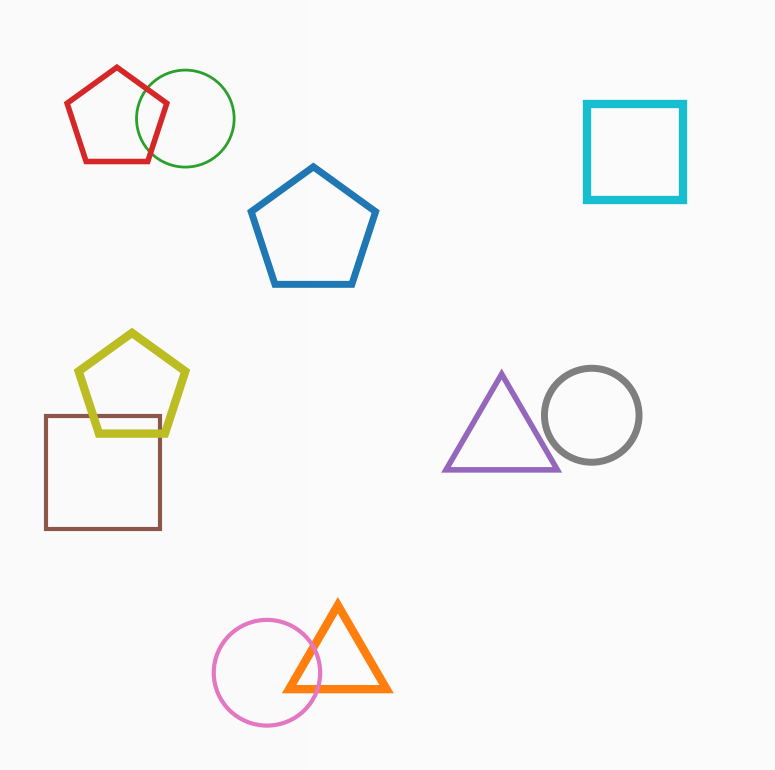[{"shape": "pentagon", "thickness": 2.5, "radius": 0.42, "center": [0.404, 0.699]}, {"shape": "triangle", "thickness": 3, "radius": 0.36, "center": [0.436, 0.141]}, {"shape": "circle", "thickness": 1, "radius": 0.31, "center": [0.239, 0.846]}, {"shape": "pentagon", "thickness": 2, "radius": 0.34, "center": [0.151, 0.845]}, {"shape": "triangle", "thickness": 2, "radius": 0.42, "center": [0.647, 0.431]}, {"shape": "square", "thickness": 1.5, "radius": 0.37, "center": [0.133, 0.386]}, {"shape": "circle", "thickness": 1.5, "radius": 0.34, "center": [0.344, 0.126]}, {"shape": "circle", "thickness": 2.5, "radius": 0.31, "center": [0.764, 0.461]}, {"shape": "pentagon", "thickness": 3, "radius": 0.36, "center": [0.17, 0.495]}, {"shape": "square", "thickness": 3, "radius": 0.31, "center": [0.819, 0.802]}]